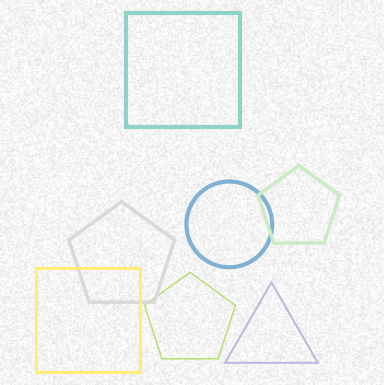[{"shape": "square", "thickness": 3, "radius": 0.74, "center": [0.476, 0.818]}, {"shape": "triangle", "thickness": 1.5, "radius": 0.7, "center": [0.705, 0.127]}, {"shape": "circle", "thickness": 3, "radius": 0.56, "center": [0.596, 0.417]}, {"shape": "pentagon", "thickness": 1, "radius": 0.62, "center": [0.494, 0.168]}, {"shape": "pentagon", "thickness": 2.5, "radius": 0.72, "center": [0.316, 0.332]}, {"shape": "pentagon", "thickness": 2.5, "radius": 0.56, "center": [0.776, 0.459]}, {"shape": "square", "thickness": 2, "radius": 0.68, "center": [0.228, 0.169]}]